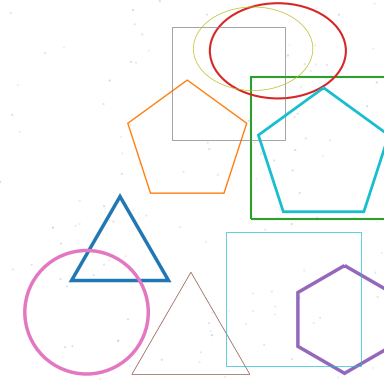[{"shape": "triangle", "thickness": 2.5, "radius": 0.73, "center": [0.312, 0.344]}, {"shape": "pentagon", "thickness": 1, "radius": 0.81, "center": [0.486, 0.63]}, {"shape": "square", "thickness": 1.5, "radius": 0.92, "center": [0.837, 0.616]}, {"shape": "oval", "thickness": 1.5, "radius": 0.88, "center": [0.722, 0.868]}, {"shape": "hexagon", "thickness": 2.5, "radius": 0.7, "center": [0.895, 0.17]}, {"shape": "triangle", "thickness": 0.5, "radius": 0.89, "center": [0.496, 0.116]}, {"shape": "circle", "thickness": 2.5, "radius": 0.8, "center": [0.225, 0.189]}, {"shape": "square", "thickness": 0.5, "radius": 0.73, "center": [0.595, 0.784]}, {"shape": "oval", "thickness": 0.5, "radius": 0.78, "center": [0.657, 0.873]}, {"shape": "square", "thickness": 0.5, "radius": 0.87, "center": [0.762, 0.223]}, {"shape": "pentagon", "thickness": 2, "radius": 0.89, "center": [0.84, 0.594]}]